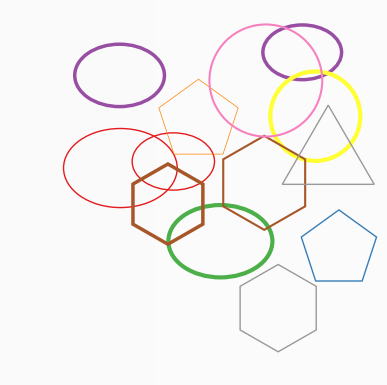[{"shape": "oval", "thickness": 1, "radius": 0.73, "center": [0.311, 0.564]}, {"shape": "oval", "thickness": 1, "radius": 0.53, "center": [0.447, 0.581]}, {"shape": "pentagon", "thickness": 1, "radius": 0.51, "center": [0.875, 0.353]}, {"shape": "oval", "thickness": 3, "radius": 0.67, "center": [0.569, 0.373]}, {"shape": "oval", "thickness": 2.5, "radius": 0.58, "center": [0.309, 0.804]}, {"shape": "oval", "thickness": 2.5, "radius": 0.51, "center": [0.78, 0.864]}, {"shape": "pentagon", "thickness": 0.5, "radius": 0.54, "center": [0.512, 0.687]}, {"shape": "circle", "thickness": 3, "radius": 0.58, "center": [0.814, 0.698]}, {"shape": "hexagon", "thickness": 2.5, "radius": 0.52, "center": [0.433, 0.47]}, {"shape": "hexagon", "thickness": 1.5, "radius": 0.61, "center": [0.682, 0.525]}, {"shape": "circle", "thickness": 1.5, "radius": 0.73, "center": [0.686, 0.791]}, {"shape": "triangle", "thickness": 1, "radius": 0.69, "center": [0.847, 0.59]}, {"shape": "hexagon", "thickness": 1, "radius": 0.57, "center": [0.718, 0.2]}]